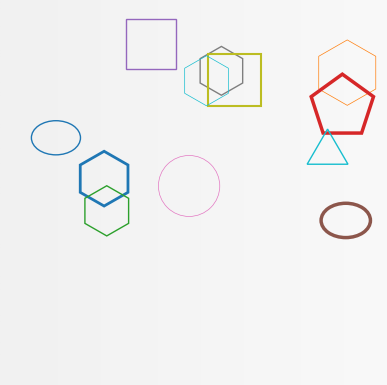[{"shape": "oval", "thickness": 1, "radius": 0.32, "center": [0.144, 0.642]}, {"shape": "hexagon", "thickness": 2, "radius": 0.36, "center": [0.269, 0.536]}, {"shape": "hexagon", "thickness": 0.5, "radius": 0.42, "center": [0.896, 0.811]}, {"shape": "hexagon", "thickness": 1, "radius": 0.33, "center": [0.276, 0.452]}, {"shape": "pentagon", "thickness": 2.5, "radius": 0.42, "center": [0.883, 0.723]}, {"shape": "square", "thickness": 1, "radius": 0.32, "center": [0.389, 0.887]}, {"shape": "oval", "thickness": 2.5, "radius": 0.32, "center": [0.892, 0.427]}, {"shape": "circle", "thickness": 0.5, "radius": 0.4, "center": [0.488, 0.517]}, {"shape": "hexagon", "thickness": 1, "radius": 0.32, "center": [0.571, 0.816]}, {"shape": "square", "thickness": 1.5, "radius": 0.34, "center": [0.605, 0.792]}, {"shape": "triangle", "thickness": 1, "radius": 0.3, "center": [0.845, 0.604]}, {"shape": "hexagon", "thickness": 0.5, "radius": 0.33, "center": [0.533, 0.79]}]